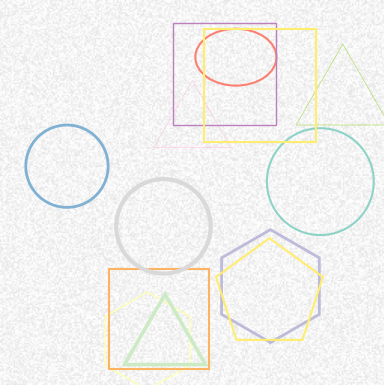[{"shape": "circle", "thickness": 1.5, "radius": 0.69, "center": [0.832, 0.528]}, {"shape": "hexagon", "thickness": 1, "radius": 0.64, "center": [0.383, 0.114]}, {"shape": "hexagon", "thickness": 2, "radius": 0.73, "center": [0.702, 0.257]}, {"shape": "oval", "thickness": 1.5, "radius": 0.53, "center": [0.613, 0.851]}, {"shape": "circle", "thickness": 2, "radius": 0.53, "center": [0.174, 0.568]}, {"shape": "square", "thickness": 1.5, "radius": 0.65, "center": [0.413, 0.171]}, {"shape": "triangle", "thickness": 0.5, "radius": 0.7, "center": [0.89, 0.745]}, {"shape": "triangle", "thickness": 0.5, "radius": 0.58, "center": [0.5, 0.675]}, {"shape": "circle", "thickness": 3, "radius": 0.61, "center": [0.425, 0.412]}, {"shape": "square", "thickness": 1, "radius": 0.66, "center": [0.583, 0.808]}, {"shape": "triangle", "thickness": 2.5, "radius": 0.61, "center": [0.429, 0.114]}, {"shape": "pentagon", "thickness": 1.5, "radius": 0.73, "center": [0.7, 0.235]}, {"shape": "square", "thickness": 1.5, "radius": 0.73, "center": [0.675, 0.778]}]